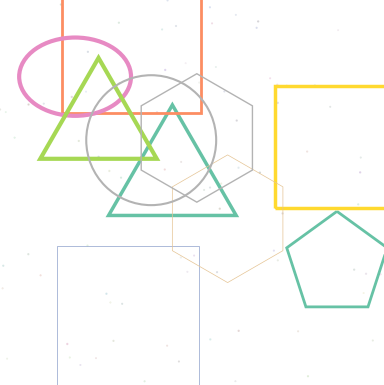[{"shape": "pentagon", "thickness": 2, "radius": 0.69, "center": [0.875, 0.314]}, {"shape": "triangle", "thickness": 2.5, "radius": 0.96, "center": [0.448, 0.536]}, {"shape": "square", "thickness": 2, "radius": 0.9, "center": [0.341, 0.886]}, {"shape": "square", "thickness": 0.5, "radius": 0.93, "center": [0.333, 0.177]}, {"shape": "oval", "thickness": 3, "radius": 0.73, "center": [0.195, 0.801]}, {"shape": "triangle", "thickness": 3, "radius": 0.87, "center": [0.256, 0.675]}, {"shape": "square", "thickness": 2.5, "radius": 0.79, "center": [0.873, 0.618]}, {"shape": "hexagon", "thickness": 0.5, "radius": 0.83, "center": [0.591, 0.432]}, {"shape": "hexagon", "thickness": 1, "radius": 0.83, "center": [0.511, 0.642]}, {"shape": "circle", "thickness": 1.5, "radius": 0.84, "center": [0.393, 0.636]}]